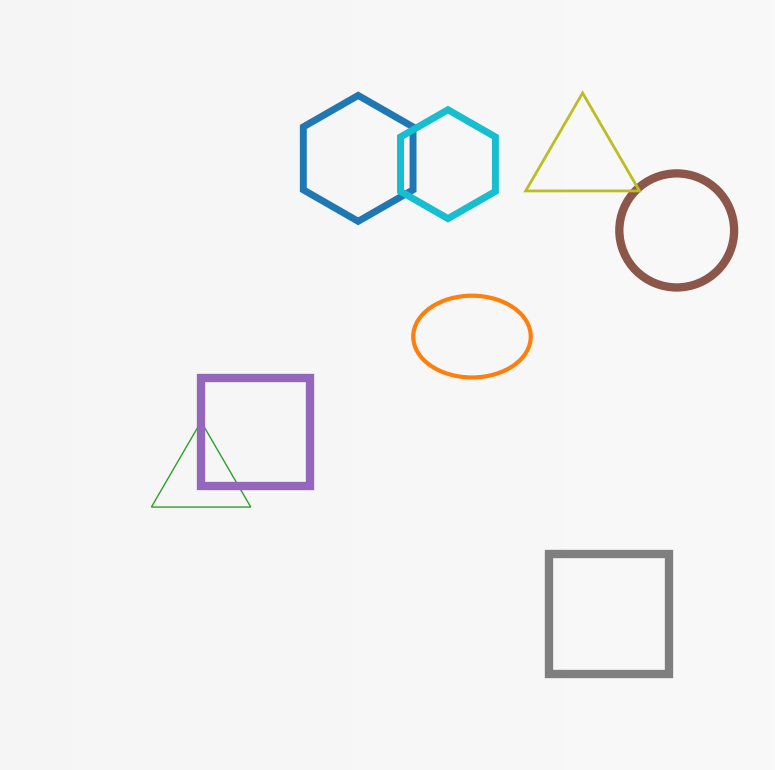[{"shape": "hexagon", "thickness": 2.5, "radius": 0.41, "center": [0.462, 0.794]}, {"shape": "oval", "thickness": 1.5, "radius": 0.38, "center": [0.609, 0.563]}, {"shape": "triangle", "thickness": 0.5, "radius": 0.37, "center": [0.259, 0.378]}, {"shape": "square", "thickness": 3, "radius": 0.35, "center": [0.33, 0.439]}, {"shape": "circle", "thickness": 3, "radius": 0.37, "center": [0.873, 0.701]}, {"shape": "square", "thickness": 3, "radius": 0.39, "center": [0.786, 0.202]}, {"shape": "triangle", "thickness": 1, "radius": 0.42, "center": [0.752, 0.794]}, {"shape": "hexagon", "thickness": 2.5, "radius": 0.35, "center": [0.578, 0.787]}]